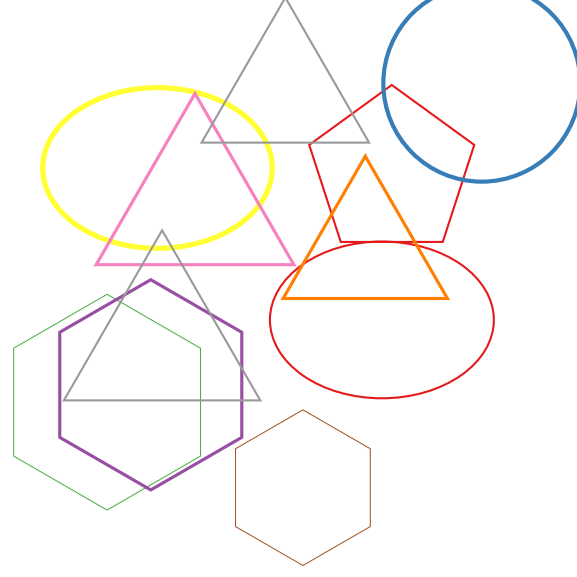[{"shape": "oval", "thickness": 1, "radius": 0.97, "center": [0.661, 0.445]}, {"shape": "pentagon", "thickness": 1, "radius": 0.75, "center": [0.678, 0.702]}, {"shape": "circle", "thickness": 2, "radius": 0.85, "center": [0.834, 0.855]}, {"shape": "hexagon", "thickness": 0.5, "radius": 0.93, "center": [0.185, 0.303]}, {"shape": "hexagon", "thickness": 1.5, "radius": 0.91, "center": [0.261, 0.333]}, {"shape": "triangle", "thickness": 1.5, "radius": 0.82, "center": [0.633, 0.564]}, {"shape": "oval", "thickness": 2.5, "radius": 0.99, "center": [0.273, 0.708]}, {"shape": "hexagon", "thickness": 0.5, "radius": 0.67, "center": [0.525, 0.155]}, {"shape": "triangle", "thickness": 1.5, "radius": 0.99, "center": [0.338, 0.64]}, {"shape": "triangle", "thickness": 1, "radius": 0.98, "center": [0.281, 0.404]}, {"shape": "triangle", "thickness": 1, "radius": 0.84, "center": [0.494, 0.836]}]